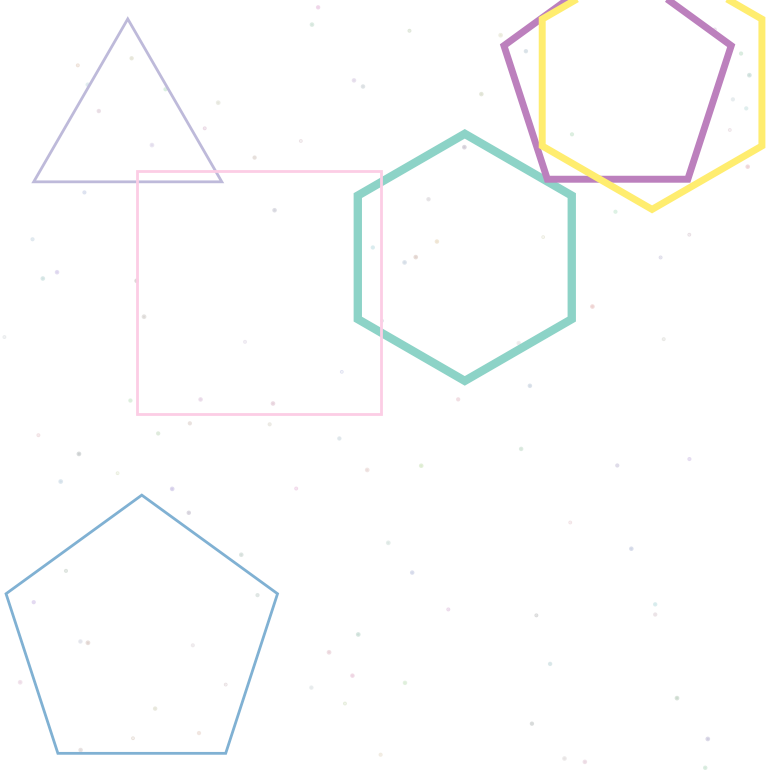[{"shape": "hexagon", "thickness": 3, "radius": 0.8, "center": [0.604, 0.666]}, {"shape": "triangle", "thickness": 1, "radius": 0.71, "center": [0.166, 0.834]}, {"shape": "pentagon", "thickness": 1, "radius": 0.93, "center": [0.184, 0.172]}, {"shape": "square", "thickness": 1, "radius": 0.79, "center": [0.337, 0.62]}, {"shape": "pentagon", "thickness": 2.5, "radius": 0.78, "center": [0.802, 0.893]}, {"shape": "hexagon", "thickness": 2.5, "radius": 0.82, "center": [0.847, 0.893]}]